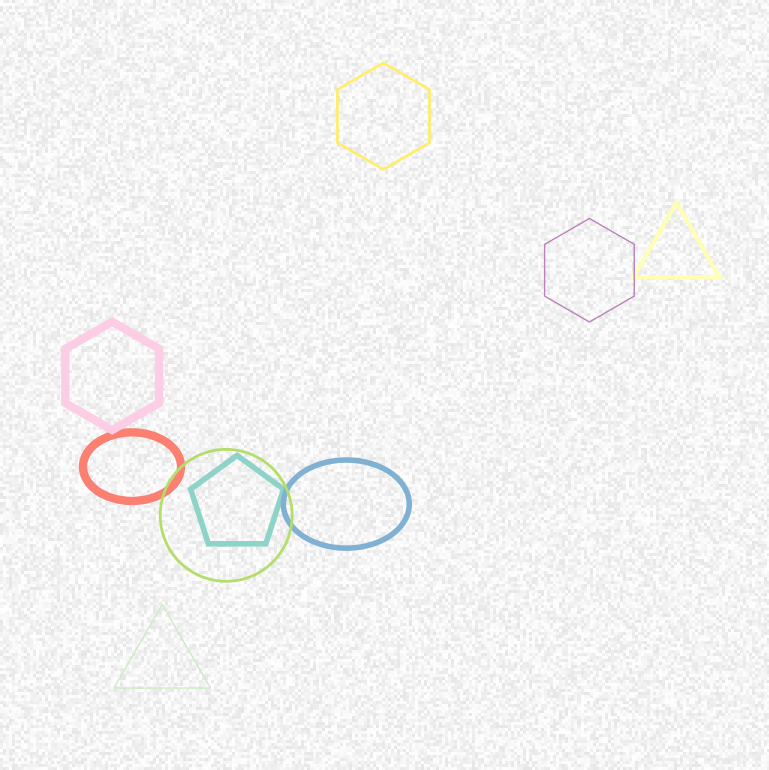[{"shape": "pentagon", "thickness": 2, "radius": 0.32, "center": [0.308, 0.345]}, {"shape": "triangle", "thickness": 1.5, "radius": 0.32, "center": [0.879, 0.672]}, {"shape": "oval", "thickness": 3, "radius": 0.32, "center": [0.171, 0.394]}, {"shape": "oval", "thickness": 2, "radius": 0.41, "center": [0.45, 0.345]}, {"shape": "circle", "thickness": 1, "radius": 0.43, "center": [0.294, 0.331]}, {"shape": "hexagon", "thickness": 3, "radius": 0.35, "center": [0.146, 0.512]}, {"shape": "hexagon", "thickness": 0.5, "radius": 0.34, "center": [0.765, 0.649]}, {"shape": "triangle", "thickness": 0.5, "radius": 0.36, "center": [0.211, 0.143]}, {"shape": "hexagon", "thickness": 1, "radius": 0.35, "center": [0.498, 0.849]}]